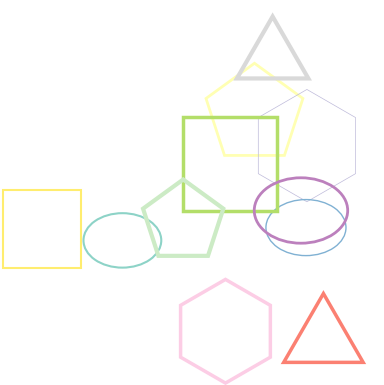[{"shape": "oval", "thickness": 1.5, "radius": 0.51, "center": [0.318, 0.376]}, {"shape": "pentagon", "thickness": 2, "radius": 0.66, "center": [0.661, 0.703]}, {"shape": "hexagon", "thickness": 0.5, "radius": 0.73, "center": [0.797, 0.622]}, {"shape": "triangle", "thickness": 2.5, "radius": 0.6, "center": [0.84, 0.118]}, {"shape": "oval", "thickness": 1, "radius": 0.52, "center": [0.795, 0.409]}, {"shape": "square", "thickness": 2.5, "radius": 0.61, "center": [0.598, 0.574]}, {"shape": "hexagon", "thickness": 2.5, "radius": 0.67, "center": [0.586, 0.14]}, {"shape": "triangle", "thickness": 3, "radius": 0.54, "center": [0.708, 0.85]}, {"shape": "oval", "thickness": 2, "radius": 0.61, "center": [0.782, 0.453]}, {"shape": "pentagon", "thickness": 3, "radius": 0.55, "center": [0.476, 0.424]}, {"shape": "square", "thickness": 1.5, "radius": 0.51, "center": [0.109, 0.406]}]